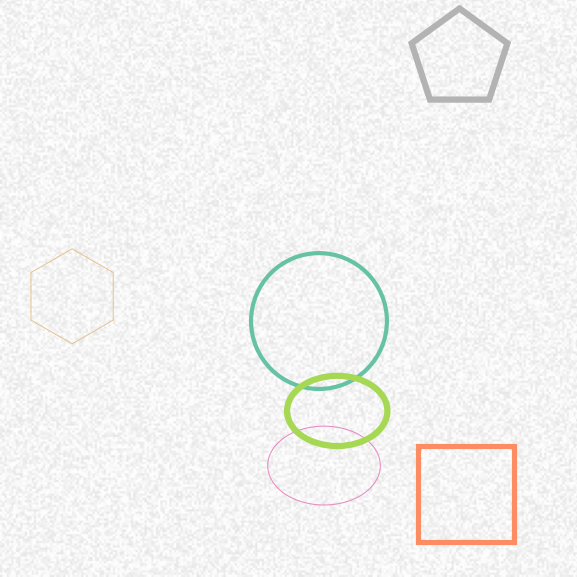[{"shape": "circle", "thickness": 2, "radius": 0.59, "center": [0.552, 0.443]}, {"shape": "square", "thickness": 2.5, "radius": 0.42, "center": [0.808, 0.144]}, {"shape": "oval", "thickness": 0.5, "radius": 0.49, "center": [0.561, 0.193]}, {"shape": "oval", "thickness": 3, "radius": 0.43, "center": [0.584, 0.288]}, {"shape": "hexagon", "thickness": 0.5, "radius": 0.41, "center": [0.125, 0.486]}, {"shape": "pentagon", "thickness": 3, "radius": 0.44, "center": [0.796, 0.897]}]